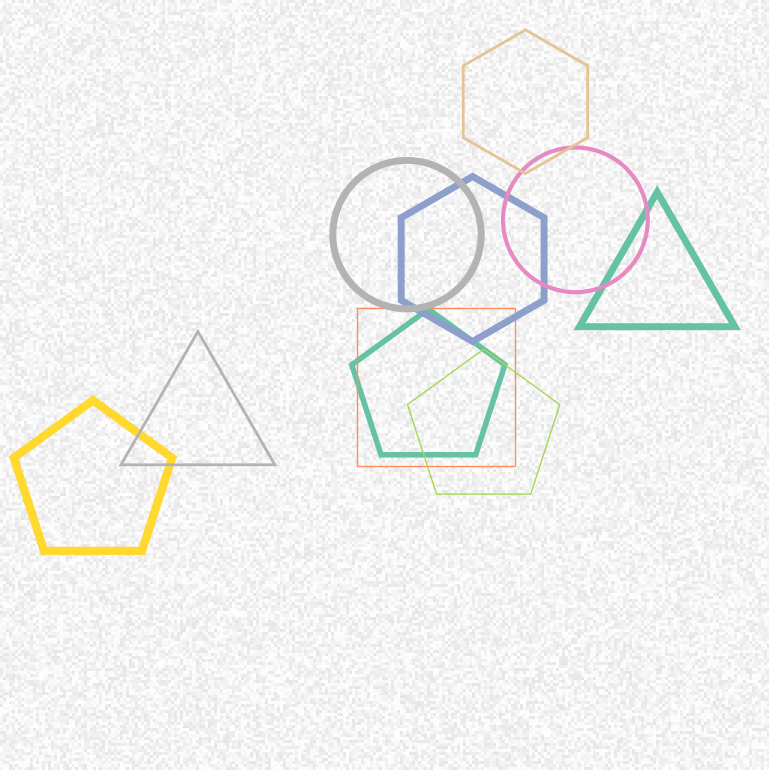[{"shape": "pentagon", "thickness": 2, "radius": 0.52, "center": [0.556, 0.494]}, {"shape": "triangle", "thickness": 2.5, "radius": 0.58, "center": [0.853, 0.634]}, {"shape": "square", "thickness": 0.5, "radius": 0.51, "center": [0.566, 0.497]}, {"shape": "hexagon", "thickness": 2.5, "radius": 0.54, "center": [0.614, 0.664]}, {"shape": "circle", "thickness": 1.5, "radius": 0.47, "center": [0.747, 0.714]}, {"shape": "pentagon", "thickness": 0.5, "radius": 0.52, "center": [0.628, 0.442]}, {"shape": "pentagon", "thickness": 3, "radius": 0.54, "center": [0.121, 0.372]}, {"shape": "hexagon", "thickness": 1, "radius": 0.47, "center": [0.682, 0.868]}, {"shape": "triangle", "thickness": 1, "radius": 0.58, "center": [0.257, 0.454]}, {"shape": "circle", "thickness": 2.5, "radius": 0.48, "center": [0.529, 0.695]}]